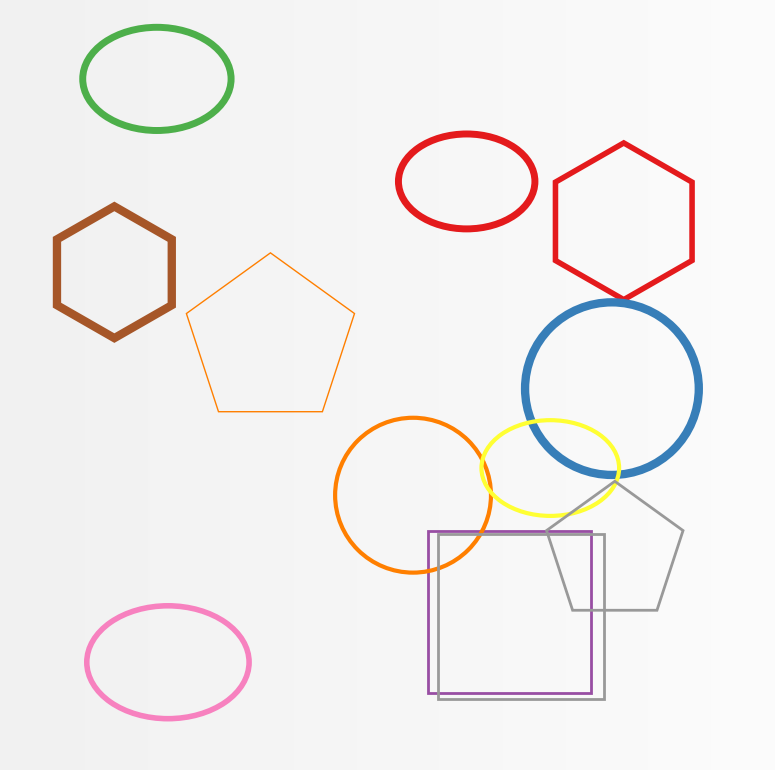[{"shape": "hexagon", "thickness": 2, "radius": 0.51, "center": [0.805, 0.713]}, {"shape": "oval", "thickness": 2.5, "radius": 0.44, "center": [0.602, 0.764]}, {"shape": "circle", "thickness": 3, "radius": 0.56, "center": [0.79, 0.495]}, {"shape": "oval", "thickness": 2.5, "radius": 0.48, "center": [0.202, 0.898]}, {"shape": "square", "thickness": 1, "radius": 0.52, "center": [0.657, 0.205]}, {"shape": "circle", "thickness": 1.5, "radius": 0.5, "center": [0.533, 0.357]}, {"shape": "pentagon", "thickness": 0.5, "radius": 0.57, "center": [0.349, 0.558]}, {"shape": "oval", "thickness": 1.5, "radius": 0.44, "center": [0.71, 0.392]}, {"shape": "hexagon", "thickness": 3, "radius": 0.43, "center": [0.148, 0.646]}, {"shape": "oval", "thickness": 2, "radius": 0.52, "center": [0.217, 0.14]}, {"shape": "square", "thickness": 1, "radius": 0.54, "center": [0.673, 0.199]}, {"shape": "pentagon", "thickness": 1, "radius": 0.46, "center": [0.793, 0.282]}]